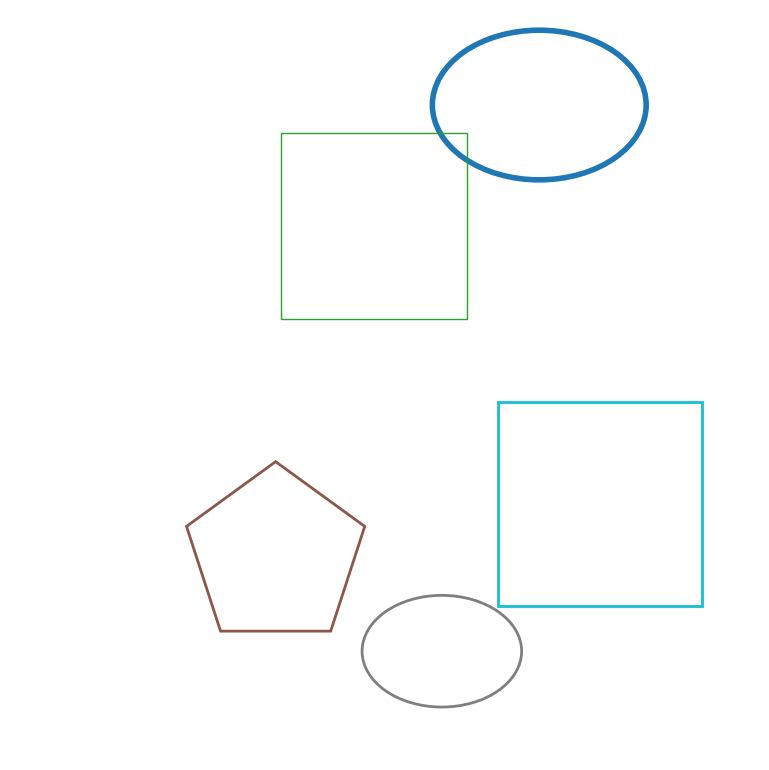[{"shape": "oval", "thickness": 2, "radius": 0.69, "center": [0.7, 0.864]}, {"shape": "square", "thickness": 0.5, "radius": 0.6, "center": [0.486, 0.707]}, {"shape": "pentagon", "thickness": 1, "radius": 0.61, "center": [0.358, 0.279]}, {"shape": "oval", "thickness": 1, "radius": 0.52, "center": [0.574, 0.154]}, {"shape": "square", "thickness": 1, "radius": 0.66, "center": [0.779, 0.345]}]